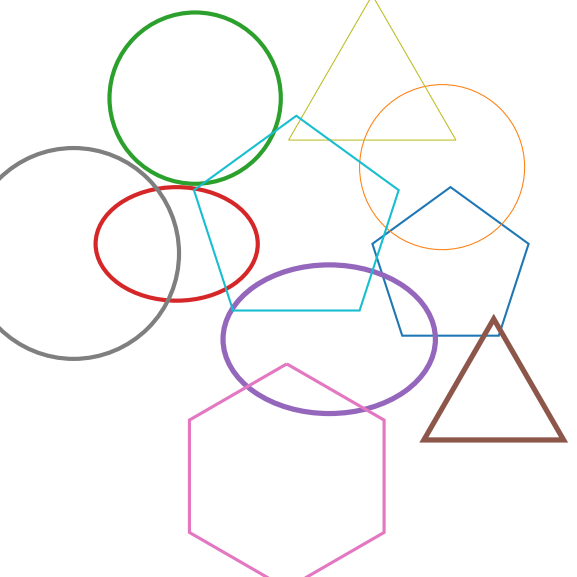[{"shape": "pentagon", "thickness": 1, "radius": 0.71, "center": [0.78, 0.533]}, {"shape": "circle", "thickness": 0.5, "radius": 0.71, "center": [0.766, 0.71]}, {"shape": "circle", "thickness": 2, "radius": 0.74, "center": [0.338, 0.829]}, {"shape": "oval", "thickness": 2, "radius": 0.7, "center": [0.306, 0.577]}, {"shape": "oval", "thickness": 2.5, "radius": 0.92, "center": [0.57, 0.412]}, {"shape": "triangle", "thickness": 2.5, "radius": 0.7, "center": [0.855, 0.307]}, {"shape": "hexagon", "thickness": 1.5, "radius": 0.97, "center": [0.497, 0.174]}, {"shape": "circle", "thickness": 2, "radius": 0.91, "center": [0.127, 0.56]}, {"shape": "triangle", "thickness": 0.5, "radius": 0.84, "center": [0.645, 0.84]}, {"shape": "pentagon", "thickness": 1, "radius": 0.93, "center": [0.513, 0.612]}]